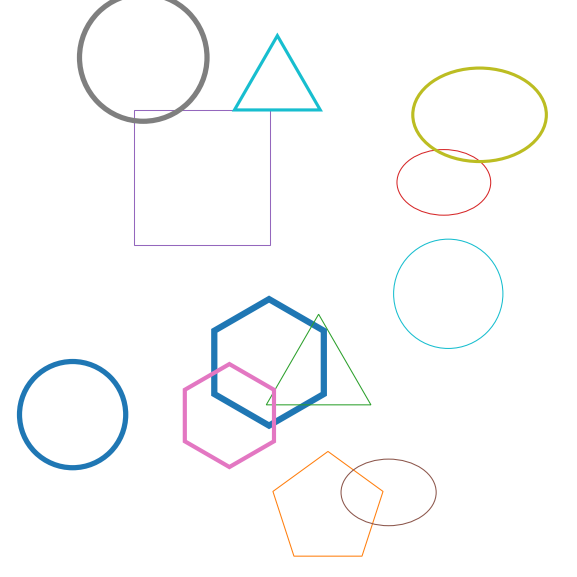[{"shape": "circle", "thickness": 2.5, "radius": 0.46, "center": [0.126, 0.281]}, {"shape": "hexagon", "thickness": 3, "radius": 0.55, "center": [0.466, 0.372]}, {"shape": "pentagon", "thickness": 0.5, "radius": 0.5, "center": [0.568, 0.117]}, {"shape": "triangle", "thickness": 0.5, "radius": 0.52, "center": [0.552, 0.35]}, {"shape": "oval", "thickness": 0.5, "radius": 0.41, "center": [0.769, 0.683]}, {"shape": "square", "thickness": 0.5, "radius": 0.59, "center": [0.35, 0.692]}, {"shape": "oval", "thickness": 0.5, "radius": 0.41, "center": [0.673, 0.146]}, {"shape": "hexagon", "thickness": 2, "radius": 0.45, "center": [0.397, 0.28]}, {"shape": "circle", "thickness": 2.5, "radius": 0.55, "center": [0.248, 0.9]}, {"shape": "oval", "thickness": 1.5, "radius": 0.58, "center": [0.83, 0.8]}, {"shape": "triangle", "thickness": 1.5, "radius": 0.43, "center": [0.48, 0.852]}, {"shape": "circle", "thickness": 0.5, "radius": 0.47, "center": [0.776, 0.49]}]